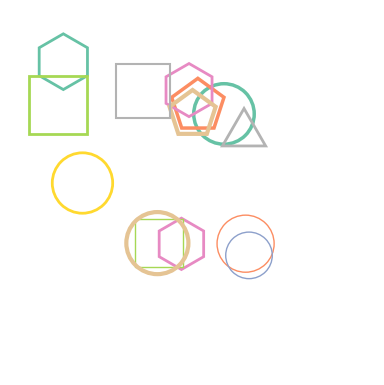[{"shape": "hexagon", "thickness": 2, "radius": 0.36, "center": [0.164, 0.84]}, {"shape": "circle", "thickness": 2.5, "radius": 0.39, "center": [0.582, 0.704]}, {"shape": "pentagon", "thickness": 2.5, "radius": 0.36, "center": [0.514, 0.725]}, {"shape": "circle", "thickness": 1, "radius": 0.37, "center": [0.638, 0.367]}, {"shape": "circle", "thickness": 1, "radius": 0.3, "center": [0.647, 0.337]}, {"shape": "hexagon", "thickness": 2, "radius": 0.34, "center": [0.491, 0.766]}, {"shape": "hexagon", "thickness": 2, "radius": 0.33, "center": [0.471, 0.367]}, {"shape": "square", "thickness": 1, "radius": 0.31, "center": [0.413, 0.369]}, {"shape": "square", "thickness": 2, "radius": 0.37, "center": [0.151, 0.728]}, {"shape": "circle", "thickness": 2, "radius": 0.39, "center": [0.214, 0.525]}, {"shape": "circle", "thickness": 3, "radius": 0.4, "center": [0.409, 0.369]}, {"shape": "pentagon", "thickness": 3, "radius": 0.31, "center": [0.5, 0.703]}, {"shape": "square", "thickness": 1.5, "radius": 0.35, "center": [0.371, 0.763]}, {"shape": "triangle", "thickness": 2, "radius": 0.32, "center": [0.634, 0.653]}]